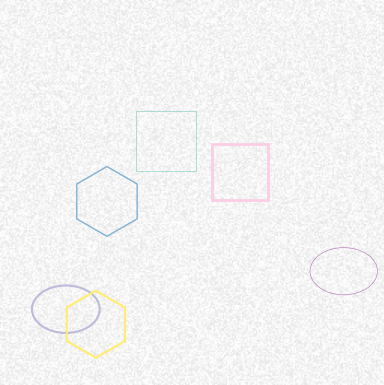[{"shape": "square", "thickness": 0.5, "radius": 0.39, "center": [0.431, 0.635]}, {"shape": "oval", "thickness": 1.5, "radius": 0.44, "center": [0.171, 0.197]}, {"shape": "hexagon", "thickness": 1, "radius": 0.45, "center": [0.278, 0.477]}, {"shape": "square", "thickness": 2, "radius": 0.36, "center": [0.622, 0.553]}, {"shape": "oval", "thickness": 0.5, "radius": 0.44, "center": [0.893, 0.296]}, {"shape": "hexagon", "thickness": 1.5, "radius": 0.44, "center": [0.249, 0.158]}]